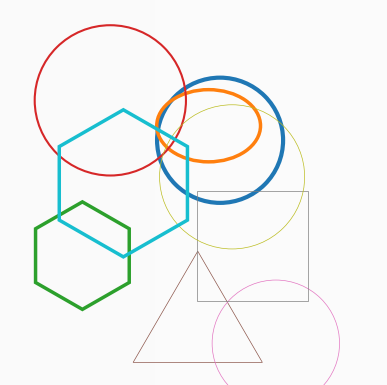[{"shape": "circle", "thickness": 3, "radius": 0.81, "center": [0.568, 0.636]}, {"shape": "oval", "thickness": 2.5, "radius": 0.67, "center": [0.538, 0.673]}, {"shape": "hexagon", "thickness": 2.5, "radius": 0.7, "center": [0.213, 0.336]}, {"shape": "circle", "thickness": 1.5, "radius": 0.98, "center": [0.285, 0.739]}, {"shape": "triangle", "thickness": 0.5, "radius": 0.96, "center": [0.51, 0.155]}, {"shape": "circle", "thickness": 0.5, "radius": 0.82, "center": [0.712, 0.108]}, {"shape": "square", "thickness": 0.5, "radius": 0.71, "center": [0.653, 0.36]}, {"shape": "circle", "thickness": 0.5, "radius": 0.94, "center": [0.599, 0.541]}, {"shape": "hexagon", "thickness": 2.5, "radius": 0.95, "center": [0.318, 0.524]}]